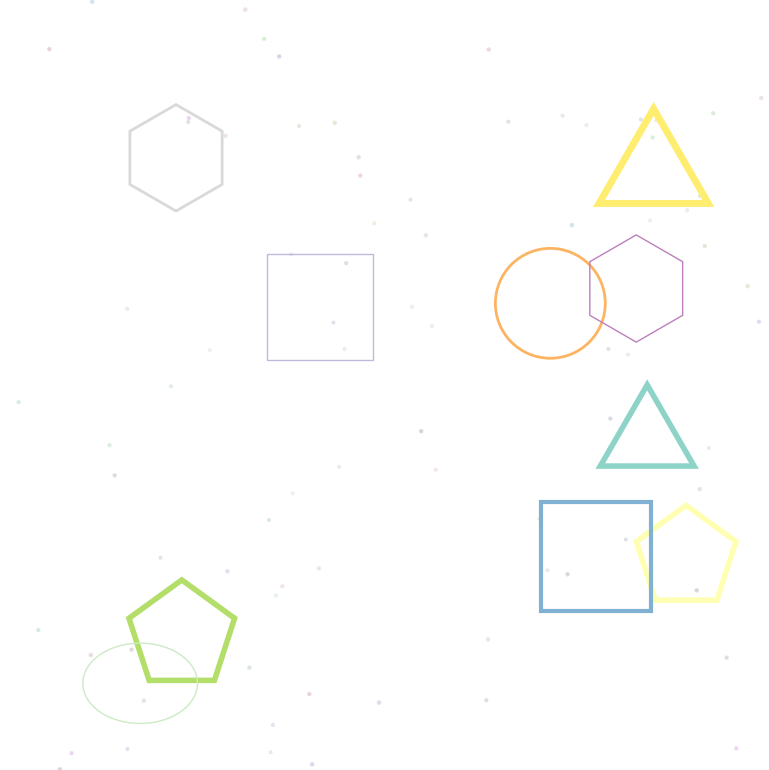[{"shape": "triangle", "thickness": 2, "radius": 0.35, "center": [0.84, 0.43]}, {"shape": "pentagon", "thickness": 2, "radius": 0.34, "center": [0.891, 0.276]}, {"shape": "square", "thickness": 0.5, "radius": 0.34, "center": [0.415, 0.602]}, {"shape": "square", "thickness": 1.5, "radius": 0.35, "center": [0.774, 0.277]}, {"shape": "circle", "thickness": 1, "radius": 0.36, "center": [0.715, 0.606]}, {"shape": "pentagon", "thickness": 2, "radius": 0.36, "center": [0.236, 0.175]}, {"shape": "hexagon", "thickness": 1, "radius": 0.35, "center": [0.229, 0.795]}, {"shape": "hexagon", "thickness": 0.5, "radius": 0.35, "center": [0.826, 0.625]}, {"shape": "oval", "thickness": 0.5, "radius": 0.37, "center": [0.182, 0.113]}, {"shape": "triangle", "thickness": 2.5, "radius": 0.41, "center": [0.849, 0.777]}]